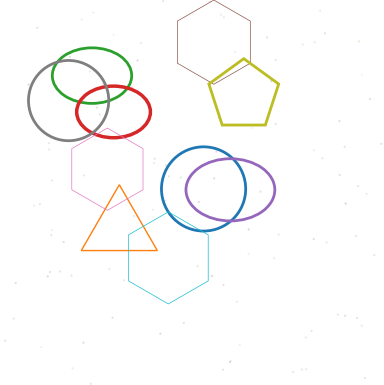[{"shape": "circle", "thickness": 2, "radius": 0.55, "center": [0.529, 0.509]}, {"shape": "triangle", "thickness": 1, "radius": 0.57, "center": [0.31, 0.406]}, {"shape": "oval", "thickness": 2, "radius": 0.52, "center": [0.239, 0.804]}, {"shape": "oval", "thickness": 2.5, "radius": 0.48, "center": [0.295, 0.709]}, {"shape": "oval", "thickness": 2, "radius": 0.58, "center": [0.598, 0.507]}, {"shape": "hexagon", "thickness": 0.5, "radius": 0.55, "center": [0.555, 0.891]}, {"shape": "hexagon", "thickness": 0.5, "radius": 0.53, "center": [0.279, 0.561]}, {"shape": "circle", "thickness": 2, "radius": 0.52, "center": [0.178, 0.739]}, {"shape": "pentagon", "thickness": 2, "radius": 0.48, "center": [0.633, 0.752]}, {"shape": "hexagon", "thickness": 0.5, "radius": 0.6, "center": [0.437, 0.33]}]